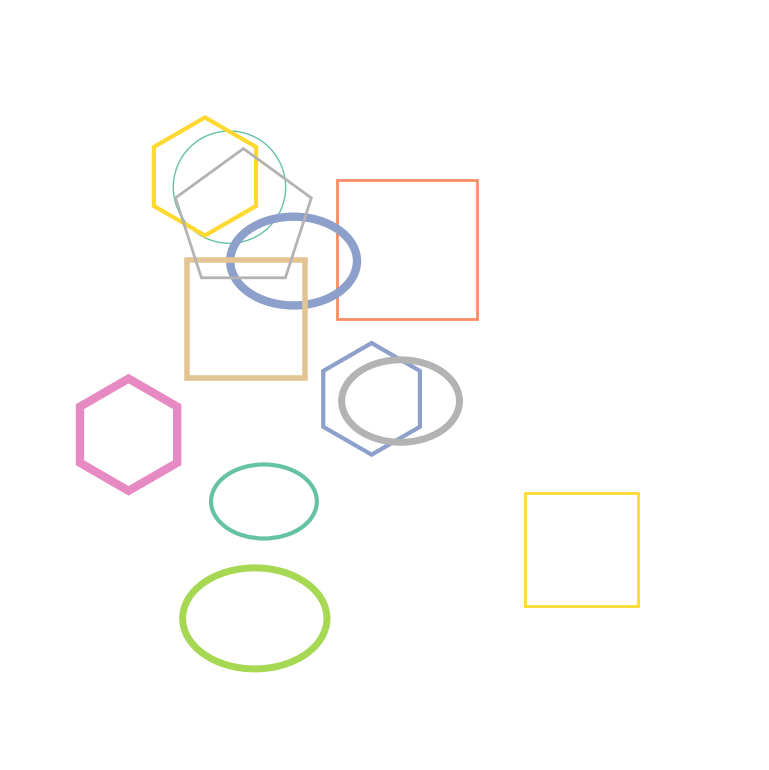[{"shape": "oval", "thickness": 1.5, "radius": 0.34, "center": [0.343, 0.349]}, {"shape": "circle", "thickness": 0.5, "radius": 0.36, "center": [0.298, 0.757]}, {"shape": "square", "thickness": 1, "radius": 0.45, "center": [0.528, 0.676]}, {"shape": "hexagon", "thickness": 1.5, "radius": 0.36, "center": [0.483, 0.482]}, {"shape": "oval", "thickness": 3, "radius": 0.41, "center": [0.381, 0.661]}, {"shape": "hexagon", "thickness": 3, "radius": 0.36, "center": [0.167, 0.435]}, {"shape": "oval", "thickness": 2.5, "radius": 0.47, "center": [0.331, 0.197]}, {"shape": "hexagon", "thickness": 1.5, "radius": 0.38, "center": [0.266, 0.771]}, {"shape": "square", "thickness": 1, "radius": 0.37, "center": [0.755, 0.286]}, {"shape": "square", "thickness": 2, "radius": 0.38, "center": [0.319, 0.585]}, {"shape": "oval", "thickness": 2.5, "radius": 0.38, "center": [0.52, 0.479]}, {"shape": "pentagon", "thickness": 1, "radius": 0.46, "center": [0.316, 0.714]}]